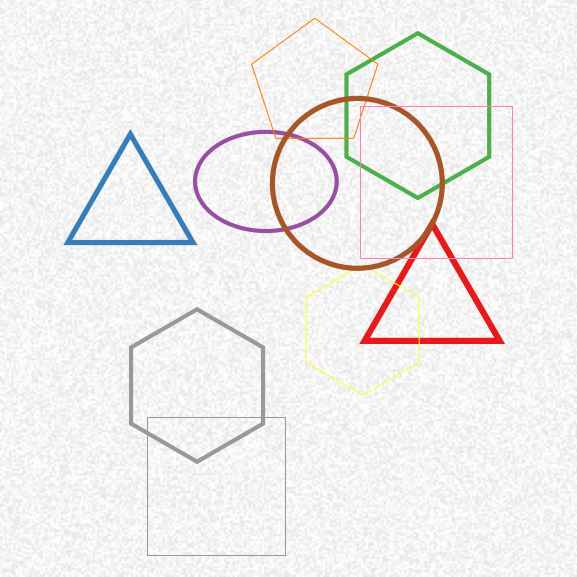[{"shape": "triangle", "thickness": 3, "radius": 0.68, "center": [0.748, 0.476]}, {"shape": "triangle", "thickness": 2.5, "radius": 0.63, "center": [0.226, 0.642]}, {"shape": "hexagon", "thickness": 2, "radius": 0.71, "center": [0.724, 0.799]}, {"shape": "oval", "thickness": 2, "radius": 0.61, "center": [0.46, 0.685]}, {"shape": "pentagon", "thickness": 0.5, "radius": 0.57, "center": [0.545, 0.853]}, {"shape": "hexagon", "thickness": 0.5, "radius": 0.57, "center": [0.628, 0.428]}, {"shape": "circle", "thickness": 2.5, "radius": 0.74, "center": [0.619, 0.682]}, {"shape": "square", "thickness": 0.5, "radius": 0.66, "center": [0.755, 0.684]}, {"shape": "hexagon", "thickness": 2, "radius": 0.66, "center": [0.341, 0.332]}, {"shape": "square", "thickness": 0.5, "radius": 0.6, "center": [0.374, 0.157]}]